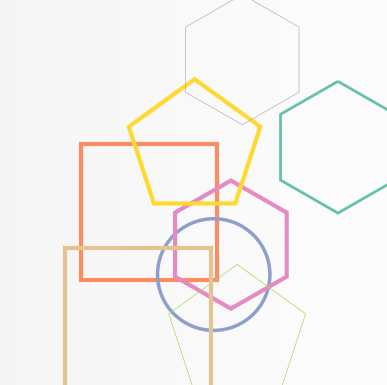[{"shape": "hexagon", "thickness": 2, "radius": 0.86, "center": [0.872, 0.618]}, {"shape": "square", "thickness": 3, "radius": 0.88, "center": [0.384, 0.45]}, {"shape": "circle", "thickness": 2.5, "radius": 0.73, "center": [0.552, 0.287]}, {"shape": "hexagon", "thickness": 3, "radius": 0.83, "center": [0.596, 0.365]}, {"shape": "pentagon", "thickness": 0.5, "radius": 0.93, "center": [0.612, 0.127]}, {"shape": "pentagon", "thickness": 3, "radius": 0.89, "center": [0.502, 0.616]}, {"shape": "square", "thickness": 3, "radius": 0.94, "center": [0.357, 0.169]}, {"shape": "hexagon", "thickness": 0.5, "radius": 0.85, "center": [0.625, 0.845]}]